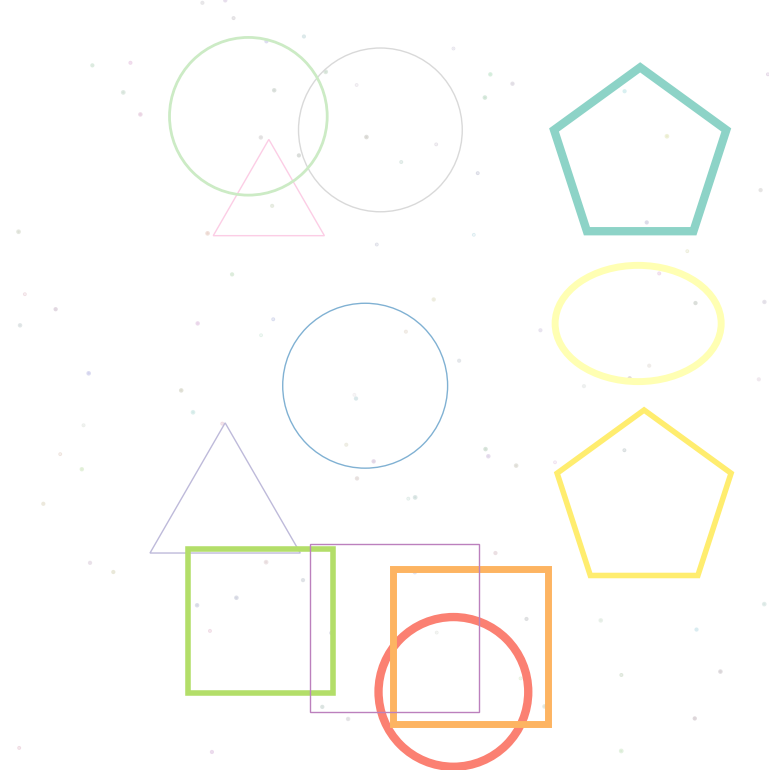[{"shape": "pentagon", "thickness": 3, "radius": 0.59, "center": [0.831, 0.795]}, {"shape": "oval", "thickness": 2.5, "radius": 0.54, "center": [0.829, 0.58]}, {"shape": "triangle", "thickness": 0.5, "radius": 0.56, "center": [0.292, 0.338]}, {"shape": "circle", "thickness": 3, "radius": 0.49, "center": [0.589, 0.101]}, {"shape": "circle", "thickness": 0.5, "radius": 0.54, "center": [0.474, 0.499]}, {"shape": "square", "thickness": 2.5, "radius": 0.5, "center": [0.611, 0.16]}, {"shape": "square", "thickness": 2, "radius": 0.47, "center": [0.338, 0.193]}, {"shape": "triangle", "thickness": 0.5, "radius": 0.42, "center": [0.349, 0.736]}, {"shape": "circle", "thickness": 0.5, "radius": 0.53, "center": [0.494, 0.831]}, {"shape": "square", "thickness": 0.5, "radius": 0.55, "center": [0.512, 0.184]}, {"shape": "circle", "thickness": 1, "radius": 0.51, "center": [0.323, 0.849]}, {"shape": "pentagon", "thickness": 2, "radius": 0.59, "center": [0.836, 0.349]}]